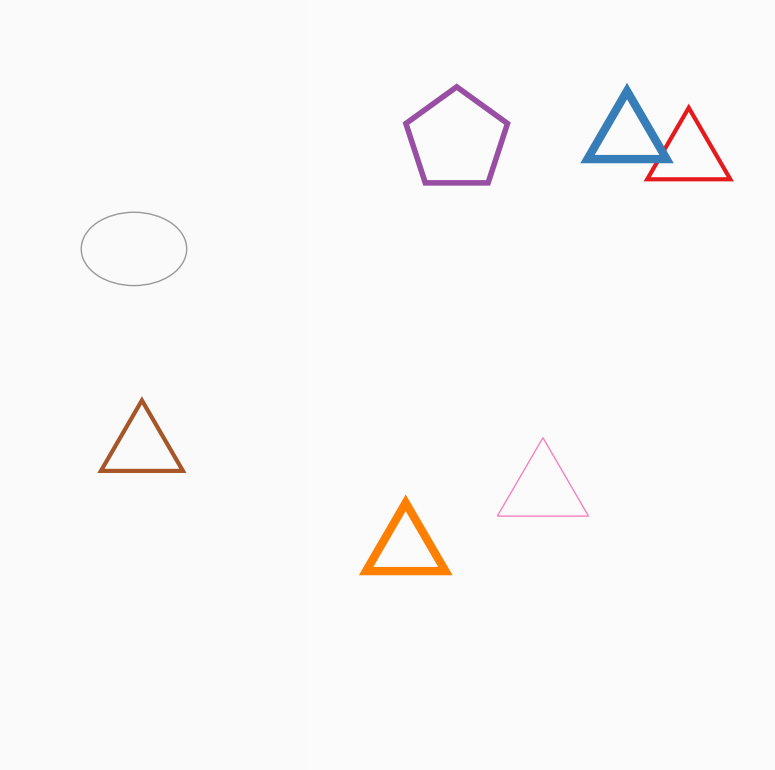[{"shape": "triangle", "thickness": 1.5, "radius": 0.31, "center": [0.889, 0.798]}, {"shape": "triangle", "thickness": 3, "radius": 0.29, "center": [0.809, 0.823]}, {"shape": "pentagon", "thickness": 2, "radius": 0.34, "center": [0.589, 0.818]}, {"shape": "triangle", "thickness": 3, "radius": 0.3, "center": [0.523, 0.288]}, {"shape": "triangle", "thickness": 1.5, "radius": 0.31, "center": [0.183, 0.419]}, {"shape": "triangle", "thickness": 0.5, "radius": 0.34, "center": [0.701, 0.364]}, {"shape": "oval", "thickness": 0.5, "radius": 0.34, "center": [0.173, 0.677]}]